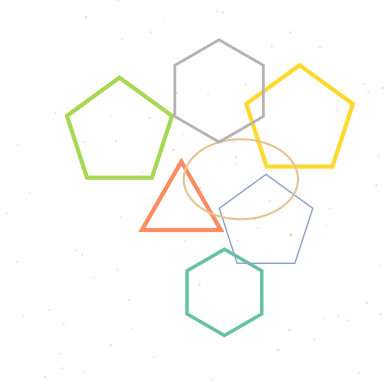[{"shape": "hexagon", "thickness": 2.5, "radius": 0.56, "center": [0.583, 0.241]}, {"shape": "triangle", "thickness": 3, "radius": 0.59, "center": [0.471, 0.462]}, {"shape": "pentagon", "thickness": 1, "radius": 0.64, "center": [0.691, 0.419]}, {"shape": "pentagon", "thickness": 3, "radius": 0.72, "center": [0.31, 0.655]}, {"shape": "pentagon", "thickness": 3, "radius": 0.73, "center": [0.778, 0.685]}, {"shape": "oval", "thickness": 1.5, "radius": 0.74, "center": [0.626, 0.534]}, {"shape": "hexagon", "thickness": 2, "radius": 0.66, "center": [0.569, 0.764]}]